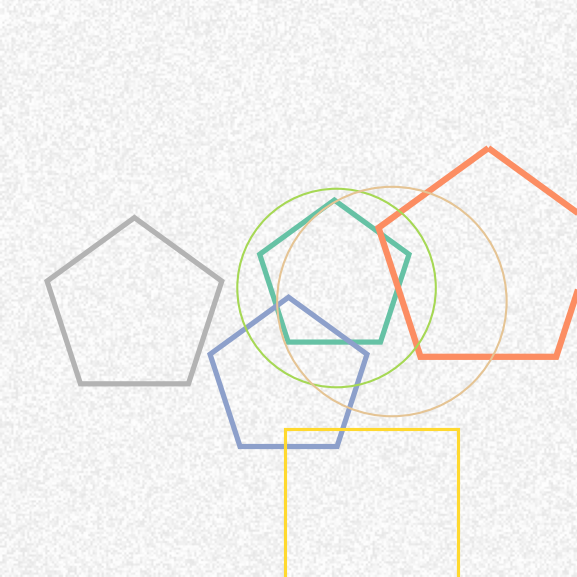[{"shape": "pentagon", "thickness": 2.5, "radius": 0.68, "center": [0.579, 0.517]}, {"shape": "pentagon", "thickness": 3, "radius": 1.0, "center": [0.846, 0.543]}, {"shape": "pentagon", "thickness": 2.5, "radius": 0.71, "center": [0.5, 0.342]}, {"shape": "circle", "thickness": 1, "radius": 0.86, "center": [0.583, 0.5]}, {"shape": "square", "thickness": 1.5, "radius": 0.75, "center": [0.643, 0.106]}, {"shape": "circle", "thickness": 1, "radius": 0.99, "center": [0.679, 0.477]}, {"shape": "pentagon", "thickness": 2.5, "radius": 0.8, "center": [0.233, 0.463]}]